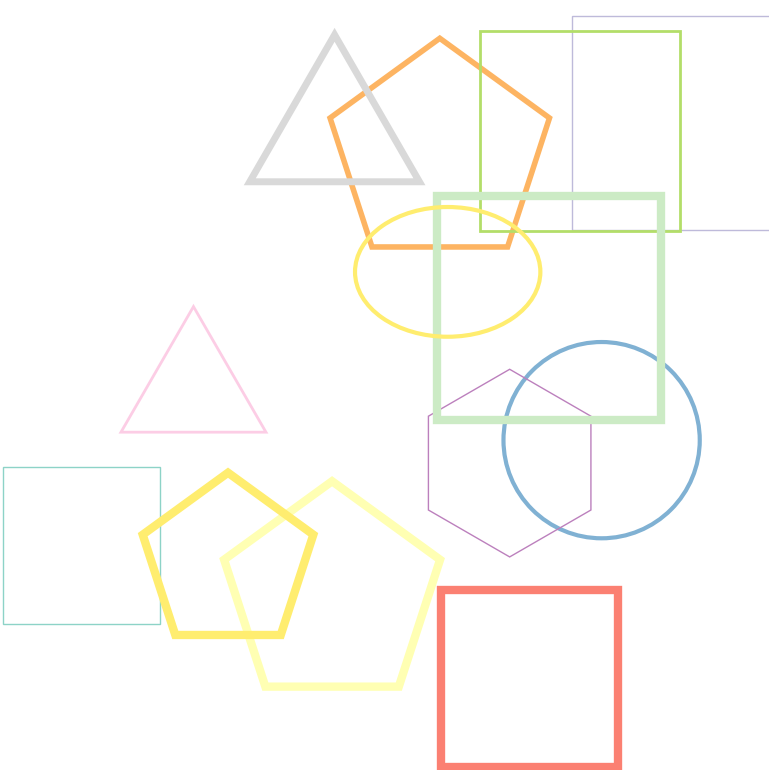[{"shape": "square", "thickness": 0.5, "radius": 0.51, "center": [0.106, 0.292]}, {"shape": "pentagon", "thickness": 3, "radius": 0.74, "center": [0.431, 0.228]}, {"shape": "square", "thickness": 0.5, "radius": 0.69, "center": [0.882, 0.84]}, {"shape": "square", "thickness": 3, "radius": 0.58, "center": [0.687, 0.118]}, {"shape": "circle", "thickness": 1.5, "radius": 0.64, "center": [0.781, 0.428]}, {"shape": "pentagon", "thickness": 2, "radius": 0.75, "center": [0.571, 0.8]}, {"shape": "square", "thickness": 1, "radius": 0.65, "center": [0.753, 0.83]}, {"shape": "triangle", "thickness": 1, "radius": 0.54, "center": [0.251, 0.493]}, {"shape": "triangle", "thickness": 2.5, "radius": 0.64, "center": [0.435, 0.828]}, {"shape": "hexagon", "thickness": 0.5, "radius": 0.61, "center": [0.662, 0.399]}, {"shape": "square", "thickness": 3, "radius": 0.73, "center": [0.713, 0.6]}, {"shape": "pentagon", "thickness": 3, "radius": 0.58, "center": [0.296, 0.27]}, {"shape": "oval", "thickness": 1.5, "radius": 0.6, "center": [0.581, 0.647]}]